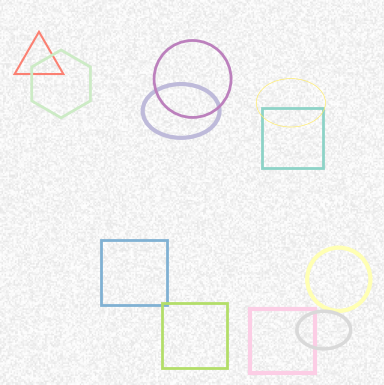[{"shape": "square", "thickness": 2, "radius": 0.39, "center": [0.759, 0.642]}, {"shape": "circle", "thickness": 3, "radius": 0.41, "center": [0.88, 0.275]}, {"shape": "oval", "thickness": 3, "radius": 0.5, "center": [0.47, 0.712]}, {"shape": "triangle", "thickness": 1.5, "radius": 0.37, "center": [0.101, 0.844]}, {"shape": "square", "thickness": 2, "radius": 0.42, "center": [0.348, 0.291]}, {"shape": "square", "thickness": 2, "radius": 0.42, "center": [0.505, 0.13]}, {"shape": "square", "thickness": 3, "radius": 0.42, "center": [0.734, 0.114]}, {"shape": "oval", "thickness": 2.5, "radius": 0.35, "center": [0.841, 0.143]}, {"shape": "circle", "thickness": 2, "radius": 0.5, "center": [0.5, 0.795]}, {"shape": "hexagon", "thickness": 2, "radius": 0.44, "center": [0.159, 0.782]}, {"shape": "oval", "thickness": 0.5, "radius": 0.45, "center": [0.756, 0.733]}]